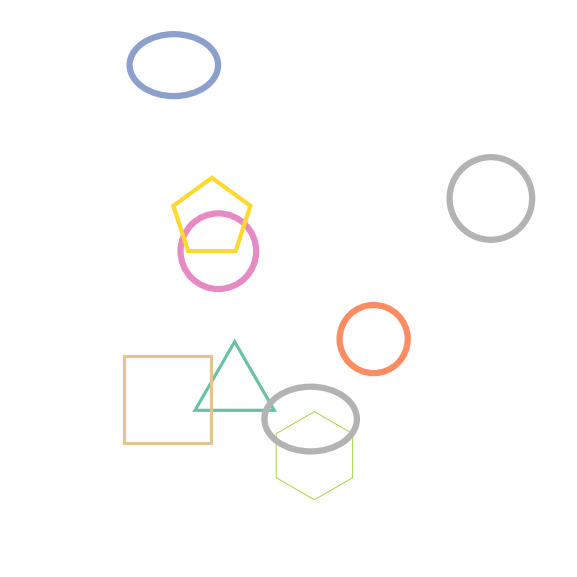[{"shape": "triangle", "thickness": 1.5, "radius": 0.4, "center": [0.406, 0.328]}, {"shape": "circle", "thickness": 3, "radius": 0.3, "center": [0.647, 0.412]}, {"shape": "oval", "thickness": 3, "radius": 0.38, "center": [0.301, 0.886]}, {"shape": "circle", "thickness": 3, "radius": 0.33, "center": [0.378, 0.564]}, {"shape": "hexagon", "thickness": 0.5, "radius": 0.38, "center": [0.544, 0.21]}, {"shape": "pentagon", "thickness": 2, "radius": 0.35, "center": [0.367, 0.621]}, {"shape": "square", "thickness": 1.5, "radius": 0.38, "center": [0.291, 0.307]}, {"shape": "oval", "thickness": 3, "radius": 0.4, "center": [0.538, 0.273]}, {"shape": "circle", "thickness": 3, "radius": 0.36, "center": [0.85, 0.655]}]